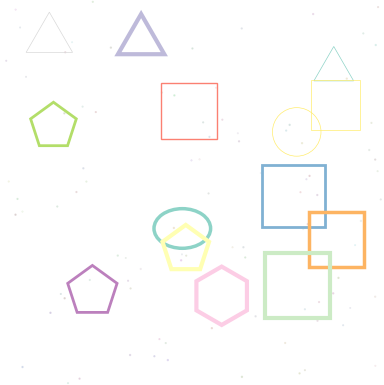[{"shape": "triangle", "thickness": 0.5, "radius": 0.3, "center": [0.867, 0.82]}, {"shape": "oval", "thickness": 2.5, "radius": 0.37, "center": [0.474, 0.407]}, {"shape": "pentagon", "thickness": 3, "radius": 0.32, "center": [0.482, 0.352]}, {"shape": "triangle", "thickness": 3, "radius": 0.35, "center": [0.367, 0.894]}, {"shape": "square", "thickness": 1, "radius": 0.36, "center": [0.491, 0.711]}, {"shape": "square", "thickness": 2, "radius": 0.41, "center": [0.762, 0.491]}, {"shape": "square", "thickness": 2.5, "radius": 0.36, "center": [0.874, 0.378]}, {"shape": "pentagon", "thickness": 2, "radius": 0.31, "center": [0.139, 0.672]}, {"shape": "hexagon", "thickness": 3, "radius": 0.38, "center": [0.576, 0.232]}, {"shape": "triangle", "thickness": 0.5, "radius": 0.35, "center": [0.128, 0.899]}, {"shape": "pentagon", "thickness": 2, "radius": 0.34, "center": [0.24, 0.243]}, {"shape": "square", "thickness": 3, "radius": 0.42, "center": [0.773, 0.258]}, {"shape": "circle", "thickness": 0.5, "radius": 0.32, "center": [0.771, 0.657]}, {"shape": "square", "thickness": 0.5, "radius": 0.32, "center": [0.872, 0.727]}]